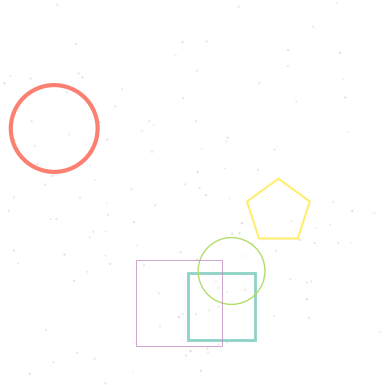[{"shape": "square", "thickness": 2, "radius": 0.43, "center": [0.574, 0.204]}, {"shape": "circle", "thickness": 3, "radius": 0.56, "center": [0.141, 0.666]}, {"shape": "circle", "thickness": 1, "radius": 0.43, "center": [0.601, 0.296]}, {"shape": "square", "thickness": 0.5, "radius": 0.56, "center": [0.464, 0.213]}, {"shape": "pentagon", "thickness": 1.5, "radius": 0.43, "center": [0.723, 0.45]}]